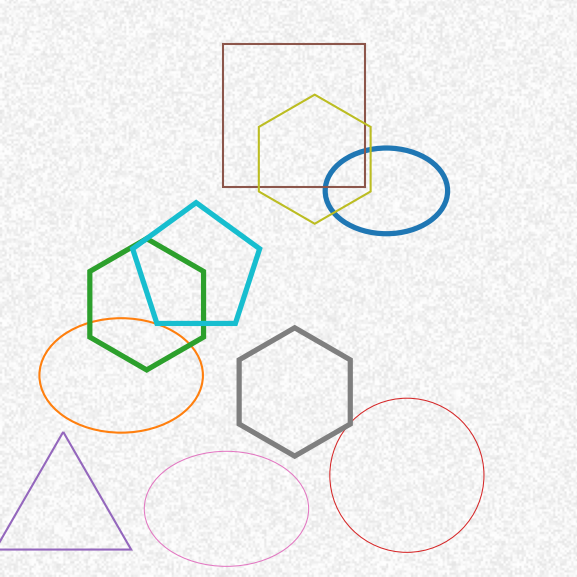[{"shape": "oval", "thickness": 2.5, "radius": 0.53, "center": [0.669, 0.669]}, {"shape": "oval", "thickness": 1, "radius": 0.71, "center": [0.21, 0.349]}, {"shape": "hexagon", "thickness": 2.5, "radius": 0.57, "center": [0.254, 0.472]}, {"shape": "circle", "thickness": 0.5, "radius": 0.67, "center": [0.705, 0.176]}, {"shape": "triangle", "thickness": 1, "radius": 0.68, "center": [0.109, 0.115]}, {"shape": "square", "thickness": 1, "radius": 0.62, "center": [0.509, 0.799]}, {"shape": "oval", "thickness": 0.5, "radius": 0.71, "center": [0.392, 0.118]}, {"shape": "hexagon", "thickness": 2.5, "radius": 0.56, "center": [0.51, 0.32]}, {"shape": "hexagon", "thickness": 1, "radius": 0.56, "center": [0.545, 0.723]}, {"shape": "pentagon", "thickness": 2.5, "radius": 0.58, "center": [0.34, 0.533]}]